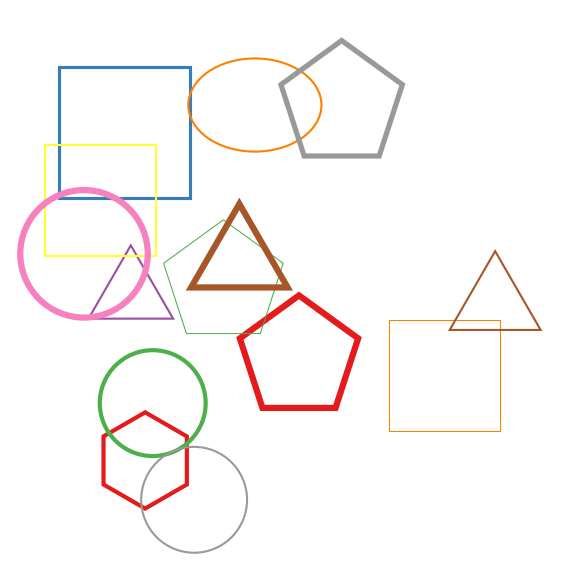[{"shape": "hexagon", "thickness": 2, "radius": 0.42, "center": [0.251, 0.202]}, {"shape": "pentagon", "thickness": 3, "radius": 0.54, "center": [0.518, 0.38]}, {"shape": "square", "thickness": 1.5, "radius": 0.57, "center": [0.216, 0.769]}, {"shape": "pentagon", "thickness": 0.5, "radius": 0.54, "center": [0.387, 0.51]}, {"shape": "circle", "thickness": 2, "radius": 0.46, "center": [0.264, 0.301]}, {"shape": "triangle", "thickness": 1, "radius": 0.42, "center": [0.227, 0.49]}, {"shape": "square", "thickness": 0.5, "radius": 0.48, "center": [0.77, 0.349]}, {"shape": "oval", "thickness": 1, "radius": 0.58, "center": [0.441, 0.817]}, {"shape": "square", "thickness": 1, "radius": 0.48, "center": [0.174, 0.652]}, {"shape": "triangle", "thickness": 1, "radius": 0.45, "center": [0.857, 0.473]}, {"shape": "triangle", "thickness": 3, "radius": 0.48, "center": [0.414, 0.55]}, {"shape": "circle", "thickness": 3, "radius": 0.55, "center": [0.145, 0.56]}, {"shape": "pentagon", "thickness": 2.5, "radius": 0.55, "center": [0.592, 0.818]}, {"shape": "circle", "thickness": 1, "radius": 0.46, "center": [0.336, 0.134]}]